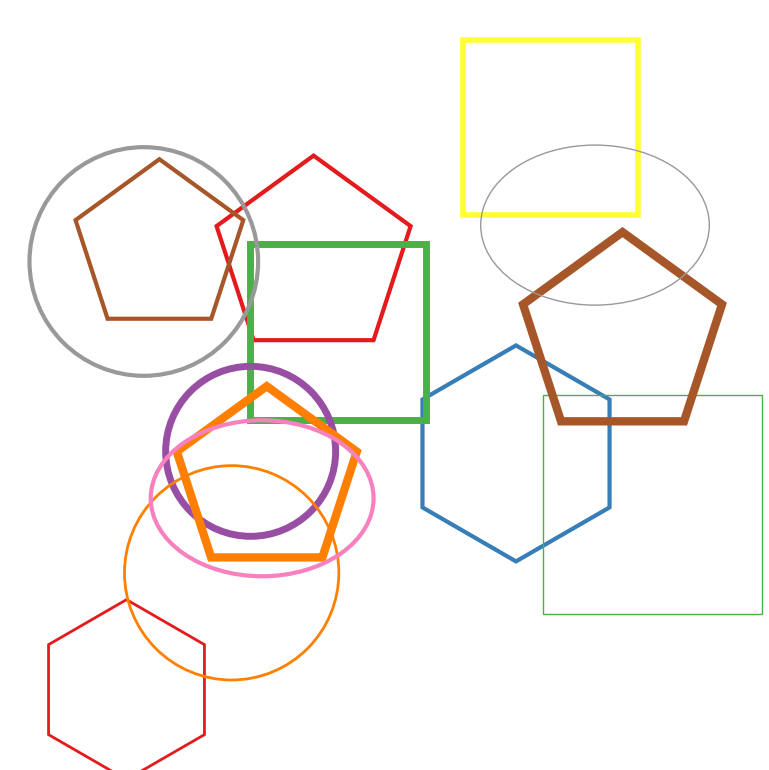[{"shape": "hexagon", "thickness": 1, "radius": 0.58, "center": [0.164, 0.104]}, {"shape": "pentagon", "thickness": 1.5, "radius": 0.66, "center": [0.407, 0.665]}, {"shape": "hexagon", "thickness": 1.5, "radius": 0.7, "center": [0.67, 0.411]}, {"shape": "square", "thickness": 2.5, "radius": 0.57, "center": [0.439, 0.569]}, {"shape": "square", "thickness": 0.5, "radius": 0.71, "center": [0.847, 0.345]}, {"shape": "circle", "thickness": 2.5, "radius": 0.55, "center": [0.326, 0.414]}, {"shape": "circle", "thickness": 1, "radius": 0.7, "center": [0.301, 0.256]}, {"shape": "pentagon", "thickness": 3, "radius": 0.61, "center": [0.346, 0.376]}, {"shape": "square", "thickness": 2, "radius": 0.57, "center": [0.715, 0.835]}, {"shape": "pentagon", "thickness": 1.5, "radius": 0.57, "center": [0.207, 0.679]}, {"shape": "pentagon", "thickness": 3, "radius": 0.68, "center": [0.808, 0.563]}, {"shape": "oval", "thickness": 1.5, "radius": 0.72, "center": [0.34, 0.353]}, {"shape": "oval", "thickness": 0.5, "radius": 0.74, "center": [0.773, 0.708]}, {"shape": "circle", "thickness": 1.5, "radius": 0.74, "center": [0.187, 0.66]}]